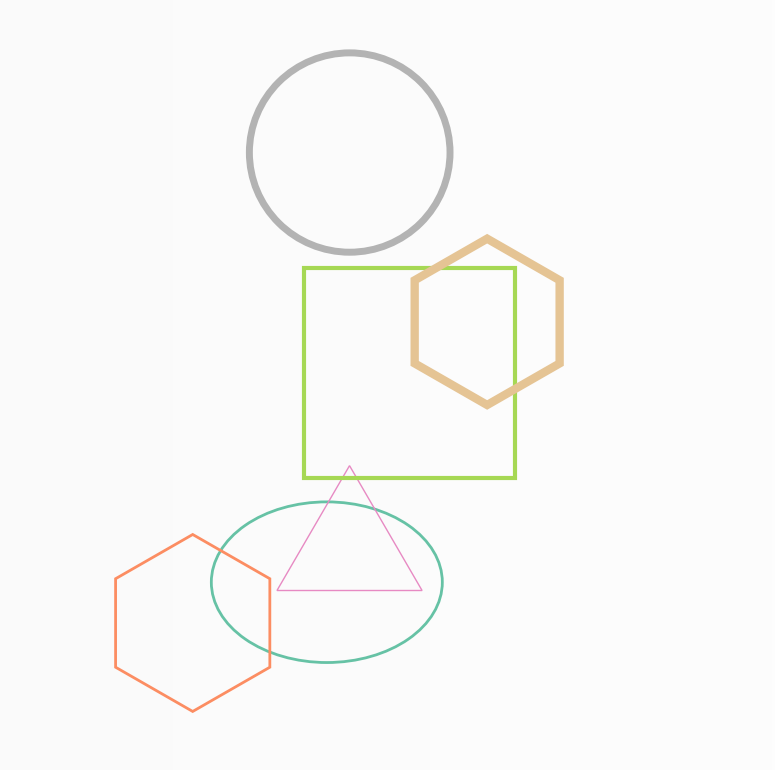[{"shape": "oval", "thickness": 1, "radius": 0.75, "center": [0.422, 0.244]}, {"shape": "hexagon", "thickness": 1, "radius": 0.57, "center": [0.249, 0.191]}, {"shape": "triangle", "thickness": 0.5, "radius": 0.54, "center": [0.451, 0.287]}, {"shape": "square", "thickness": 1.5, "radius": 0.68, "center": [0.529, 0.516]}, {"shape": "hexagon", "thickness": 3, "radius": 0.54, "center": [0.629, 0.582]}, {"shape": "circle", "thickness": 2.5, "radius": 0.65, "center": [0.451, 0.802]}]